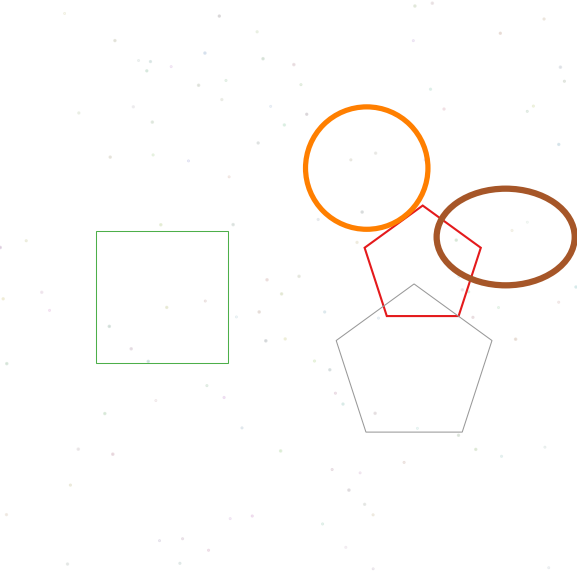[{"shape": "pentagon", "thickness": 1, "radius": 0.53, "center": [0.732, 0.537]}, {"shape": "square", "thickness": 0.5, "radius": 0.57, "center": [0.281, 0.485]}, {"shape": "circle", "thickness": 2.5, "radius": 0.53, "center": [0.635, 0.708]}, {"shape": "oval", "thickness": 3, "radius": 0.6, "center": [0.876, 0.589]}, {"shape": "pentagon", "thickness": 0.5, "radius": 0.71, "center": [0.717, 0.366]}]